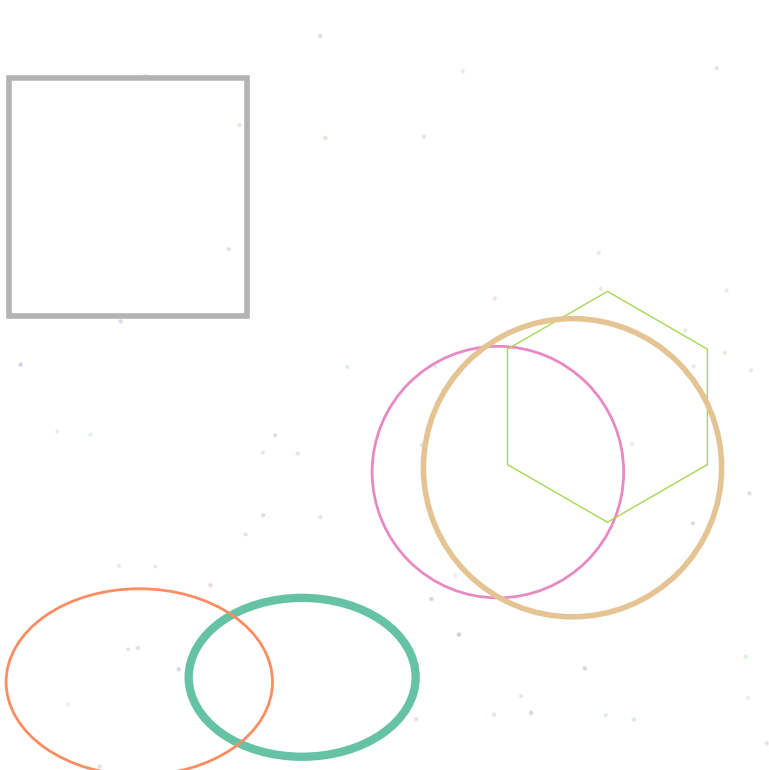[{"shape": "oval", "thickness": 3, "radius": 0.74, "center": [0.392, 0.12]}, {"shape": "oval", "thickness": 1, "radius": 0.86, "center": [0.181, 0.114]}, {"shape": "circle", "thickness": 1, "radius": 0.82, "center": [0.647, 0.387]}, {"shape": "hexagon", "thickness": 0.5, "radius": 0.75, "center": [0.789, 0.472]}, {"shape": "circle", "thickness": 2, "radius": 0.97, "center": [0.744, 0.393]}, {"shape": "square", "thickness": 2, "radius": 0.77, "center": [0.166, 0.744]}]